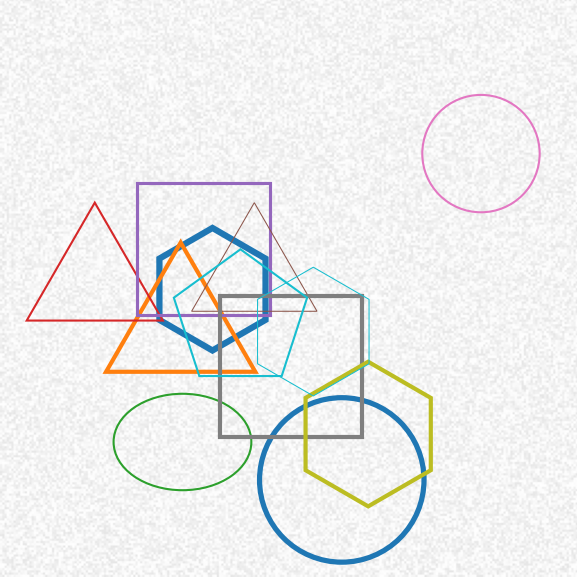[{"shape": "circle", "thickness": 2.5, "radius": 0.71, "center": [0.592, 0.168]}, {"shape": "hexagon", "thickness": 3, "radius": 0.53, "center": [0.368, 0.498]}, {"shape": "triangle", "thickness": 2, "radius": 0.75, "center": [0.313, 0.43]}, {"shape": "oval", "thickness": 1, "radius": 0.6, "center": [0.316, 0.234]}, {"shape": "triangle", "thickness": 1, "radius": 0.68, "center": [0.164, 0.512]}, {"shape": "square", "thickness": 1.5, "radius": 0.57, "center": [0.352, 0.568]}, {"shape": "triangle", "thickness": 0.5, "radius": 0.63, "center": [0.44, 0.523]}, {"shape": "circle", "thickness": 1, "radius": 0.51, "center": [0.833, 0.733]}, {"shape": "square", "thickness": 2, "radius": 0.61, "center": [0.504, 0.365]}, {"shape": "hexagon", "thickness": 2, "radius": 0.63, "center": [0.638, 0.248]}, {"shape": "hexagon", "thickness": 0.5, "radius": 0.56, "center": [0.543, 0.425]}, {"shape": "pentagon", "thickness": 1, "radius": 0.61, "center": [0.416, 0.446]}]